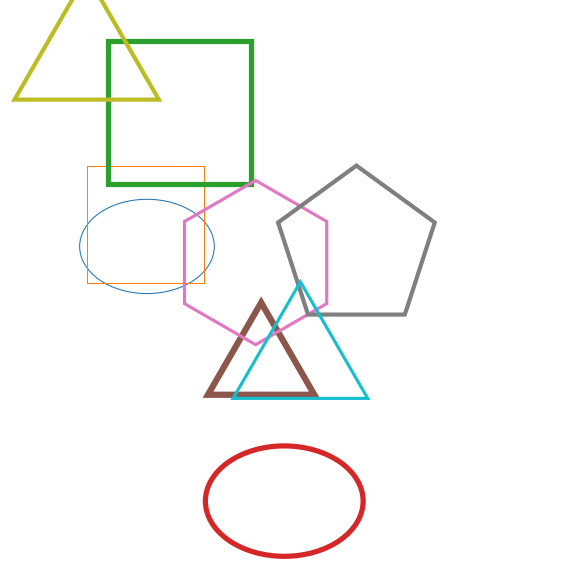[{"shape": "oval", "thickness": 0.5, "radius": 0.58, "center": [0.255, 0.572]}, {"shape": "square", "thickness": 0.5, "radius": 0.51, "center": [0.251, 0.61]}, {"shape": "square", "thickness": 2.5, "radius": 0.62, "center": [0.311, 0.804]}, {"shape": "oval", "thickness": 2.5, "radius": 0.68, "center": [0.492, 0.131]}, {"shape": "triangle", "thickness": 3, "radius": 0.53, "center": [0.452, 0.369]}, {"shape": "hexagon", "thickness": 1.5, "radius": 0.71, "center": [0.443, 0.544]}, {"shape": "pentagon", "thickness": 2, "radius": 0.71, "center": [0.617, 0.57]}, {"shape": "triangle", "thickness": 2, "radius": 0.72, "center": [0.15, 0.899]}, {"shape": "triangle", "thickness": 1.5, "radius": 0.67, "center": [0.52, 0.377]}]